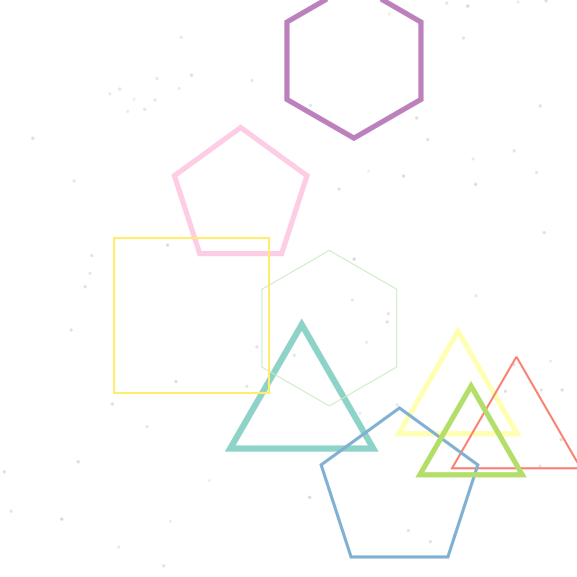[{"shape": "triangle", "thickness": 3, "radius": 0.72, "center": [0.523, 0.294]}, {"shape": "triangle", "thickness": 2.5, "radius": 0.59, "center": [0.793, 0.307]}, {"shape": "triangle", "thickness": 1, "radius": 0.64, "center": [0.894, 0.253]}, {"shape": "pentagon", "thickness": 1.5, "radius": 0.71, "center": [0.692, 0.15]}, {"shape": "triangle", "thickness": 2.5, "radius": 0.51, "center": [0.816, 0.228]}, {"shape": "pentagon", "thickness": 2.5, "radius": 0.6, "center": [0.417, 0.658]}, {"shape": "hexagon", "thickness": 2.5, "radius": 0.67, "center": [0.613, 0.894]}, {"shape": "hexagon", "thickness": 0.5, "radius": 0.67, "center": [0.57, 0.431]}, {"shape": "square", "thickness": 1, "radius": 0.67, "center": [0.331, 0.453]}]